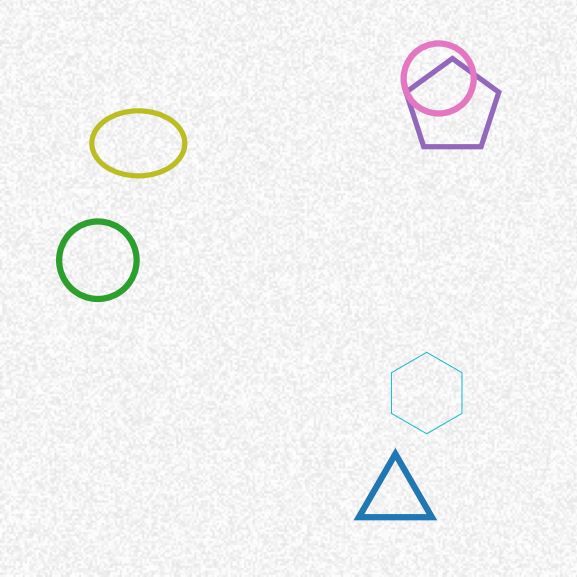[{"shape": "triangle", "thickness": 3, "radius": 0.36, "center": [0.685, 0.14]}, {"shape": "circle", "thickness": 3, "radius": 0.34, "center": [0.169, 0.549]}, {"shape": "pentagon", "thickness": 2.5, "radius": 0.42, "center": [0.783, 0.813]}, {"shape": "circle", "thickness": 3, "radius": 0.3, "center": [0.76, 0.863]}, {"shape": "oval", "thickness": 2.5, "radius": 0.4, "center": [0.24, 0.751]}, {"shape": "hexagon", "thickness": 0.5, "radius": 0.35, "center": [0.739, 0.319]}]